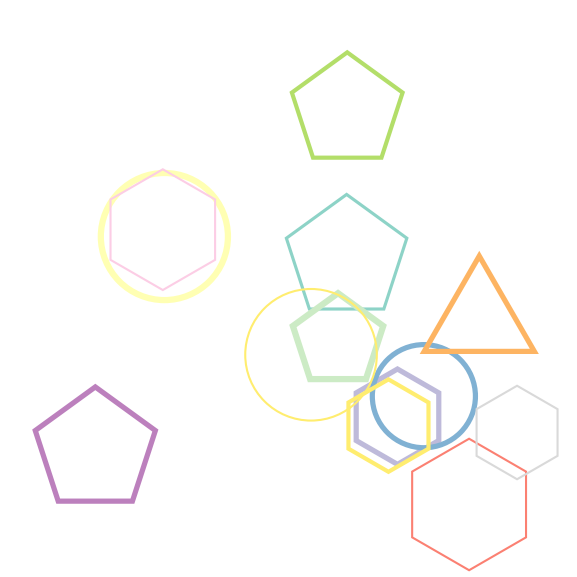[{"shape": "pentagon", "thickness": 1.5, "radius": 0.55, "center": [0.6, 0.553]}, {"shape": "circle", "thickness": 3, "radius": 0.55, "center": [0.285, 0.59]}, {"shape": "hexagon", "thickness": 2.5, "radius": 0.41, "center": [0.688, 0.278]}, {"shape": "hexagon", "thickness": 1, "radius": 0.57, "center": [0.812, 0.126]}, {"shape": "circle", "thickness": 2.5, "radius": 0.45, "center": [0.734, 0.313]}, {"shape": "triangle", "thickness": 2.5, "radius": 0.55, "center": [0.83, 0.446]}, {"shape": "pentagon", "thickness": 2, "radius": 0.5, "center": [0.601, 0.808]}, {"shape": "hexagon", "thickness": 1, "radius": 0.52, "center": [0.282, 0.601]}, {"shape": "hexagon", "thickness": 1, "radius": 0.4, "center": [0.895, 0.25]}, {"shape": "pentagon", "thickness": 2.5, "radius": 0.55, "center": [0.165, 0.22]}, {"shape": "pentagon", "thickness": 3, "radius": 0.41, "center": [0.585, 0.409]}, {"shape": "circle", "thickness": 1, "radius": 0.57, "center": [0.539, 0.385]}, {"shape": "hexagon", "thickness": 2, "radius": 0.4, "center": [0.673, 0.262]}]